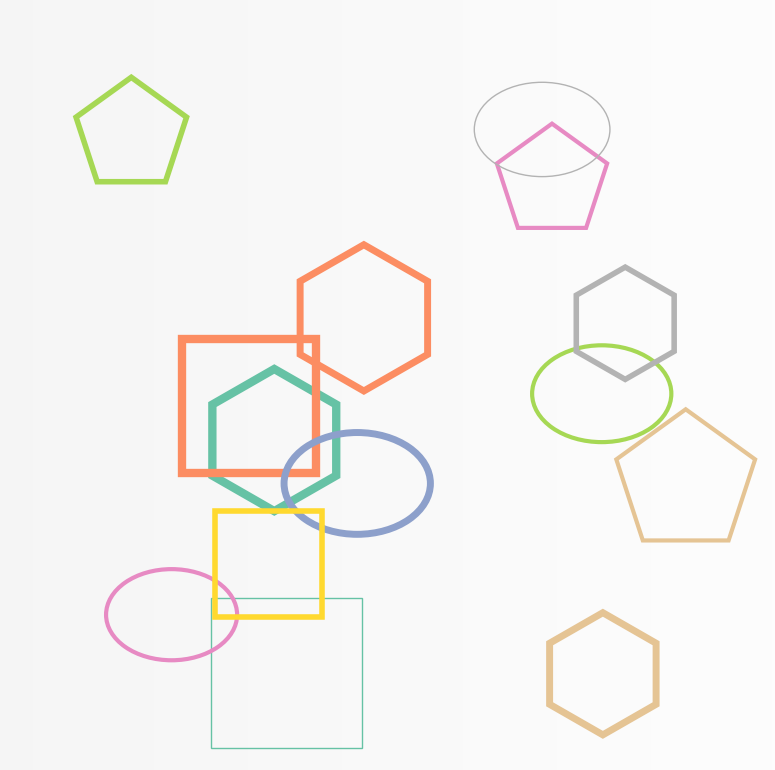[{"shape": "hexagon", "thickness": 3, "radius": 0.46, "center": [0.354, 0.428]}, {"shape": "square", "thickness": 0.5, "radius": 0.49, "center": [0.37, 0.126]}, {"shape": "hexagon", "thickness": 2.5, "radius": 0.47, "center": [0.47, 0.587]}, {"shape": "square", "thickness": 3, "radius": 0.43, "center": [0.322, 0.473]}, {"shape": "oval", "thickness": 2.5, "radius": 0.47, "center": [0.461, 0.372]}, {"shape": "pentagon", "thickness": 1.5, "radius": 0.37, "center": [0.712, 0.765]}, {"shape": "oval", "thickness": 1.5, "radius": 0.42, "center": [0.221, 0.202]}, {"shape": "pentagon", "thickness": 2, "radius": 0.37, "center": [0.169, 0.825]}, {"shape": "oval", "thickness": 1.5, "radius": 0.45, "center": [0.776, 0.489]}, {"shape": "square", "thickness": 2, "radius": 0.35, "center": [0.346, 0.267]}, {"shape": "hexagon", "thickness": 2.5, "radius": 0.4, "center": [0.778, 0.125]}, {"shape": "pentagon", "thickness": 1.5, "radius": 0.47, "center": [0.885, 0.374]}, {"shape": "oval", "thickness": 0.5, "radius": 0.44, "center": [0.699, 0.832]}, {"shape": "hexagon", "thickness": 2, "radius": 0.36, "center": [0.807, 0.58]}]